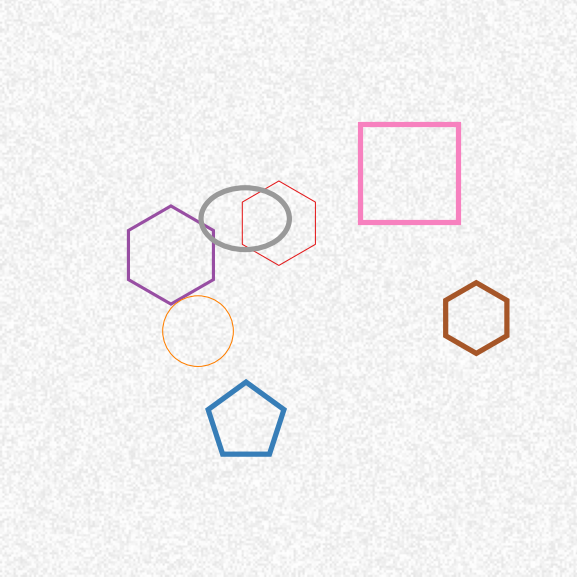[{"shape": "hexagon", "thickness": 0.5, "radius": 0.37, "center": [0.483, 0.613]}, {"shape": "pentagon", "thickness": 2.5, "radius": 0.35, "center": [0.426, 0.269]}, {"shape": "hexagon", "thickness": 1.5, "radius": 0.42, "center": [0.296, 0.558]}, {"shape": "circle", "thickness": 0.5, "radius": 0.31, "center": [0.343, 0.426]}, {"shape": "hexagon", "thickness": 2.5, "radius": 0.31, "center": [0.825, 0.448]}, {"shape": "square", "thickness": 2.5, "radius": 0.43, "center": [0.708, 0.7]}, {"shape": "oval", "thickness": 2.5, "radius": 0.38, "center": [0.425, 0.62]}]